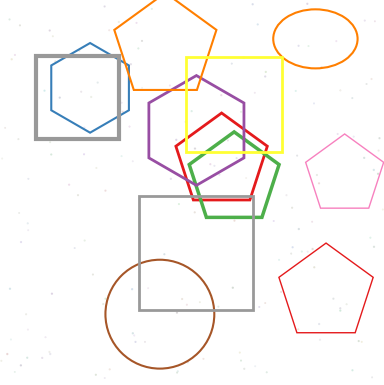[{"shape": "pentagon", "thickness": 2, "radius": 0.62, "center": [0.576, 0.582]}, {"shape": "pentagon", "thickness": 1, "radius": 0.64, "center": [0.847, 0.24]}, {"shape": "hexagon", "thickness": 1.5, "radius": 0.58, "center": [0.234, 0.772]}, {"shape": "pentagon", "thickness": 2.5, "radius": 0.61, "center": [0.608, 0.535]}, {"shape": "hexagon", "thickness": 2, "radius": 0.71, "center": [0.51, 0.661]}, {"shape": "pentagon", "thickness": 1.5, "radius": 0.7, "center": [0.43, 0.879]}, {"shape": "oval", "thickness": 1.5, "radius": 0.55, "center": [0.819, 0.899]}, {"shape": "square", "thickness": 2, "radius": 0.62, "center": [0.608, 0.729]}, {"shape": "circle", "thickness": 1.5, "radius": 0.71, "center": [0.415, 0.184]}, {"shape": "pentagon", "thickness": 1, "radius": 0.53, "center": [0.895, 0.545]}, {"shape": "square", "thickness": 3, "radius": 0.54, "center": [0.201, 0.747]}, {"shape": "square", "thickness": 2, "radius": 0.74, "center": [0.51, 0.342]}]